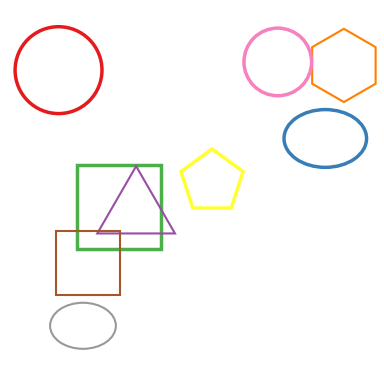[{"shape": "circle", "thickness": 2.5, "radius": 0.56, "center": [0.152, 0.818]}, {"shape": "oval", "thickness": 2.5, "radius": 0.54, "center": [0.845, 0.64]}, {"shape": "square", "thickness": 2.5, "radius": 0.54, "center": [0.309, 0.462]}, {"shape": "triangle", "thickness": 1.5, "radius": 0.58, "center": [0.354, 0.452]}, {"shape": "hexagon", "thickness": 1.5, "radius": 0.48, "center": [0.893, 0.83]}, {"shape": "pentagon", "thickness": 2.5, "radius": 0.42, "center": [0.551, 0.528]}, {"shape": "square", "thickness": 1.5, "radius": 0.42, "center": [0.229, 0.317]}, {"shape": "circle", "thickness": 2.5, "radius": 0.44, "center": [0.722, 0.839]}, {"shape": "oval", "thickness": 1.5, "radius": 0.43, "center": [0.216, 0.154]}]